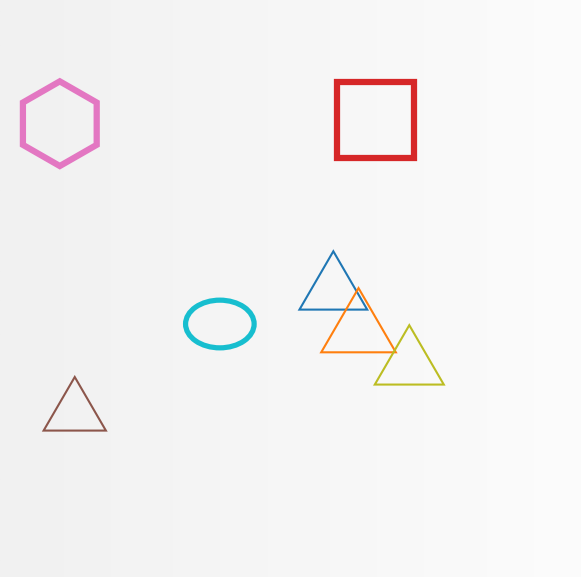[{"shape": "triangle", "thickness": 1, "radius": 0.34, "center": [0.573, 0.497]}, {"shape": "triangle", "thickness": 1, "radius": 0.37, "center": [0.617, 0.426]}, {"shape": "square", "thickness": 3, "radius": 0.33, "center": [0.646, 0.791]}, {"shape": "triangle", "thickness": 1, "radius": 0.31, "center": [0.129, 0.284]}, {"shape": "hexagon", "thickness": 3, "radius": 0.37, "center": [0.103, 0.785]}, {"shape": "triangle", "thickness": 1, "radius": 0.34, "center": [0.704, 0.367]}, {"shape": "oval", "thickness": 2.5, "radius": 0.29, "center": [0.378, 0.438]}]